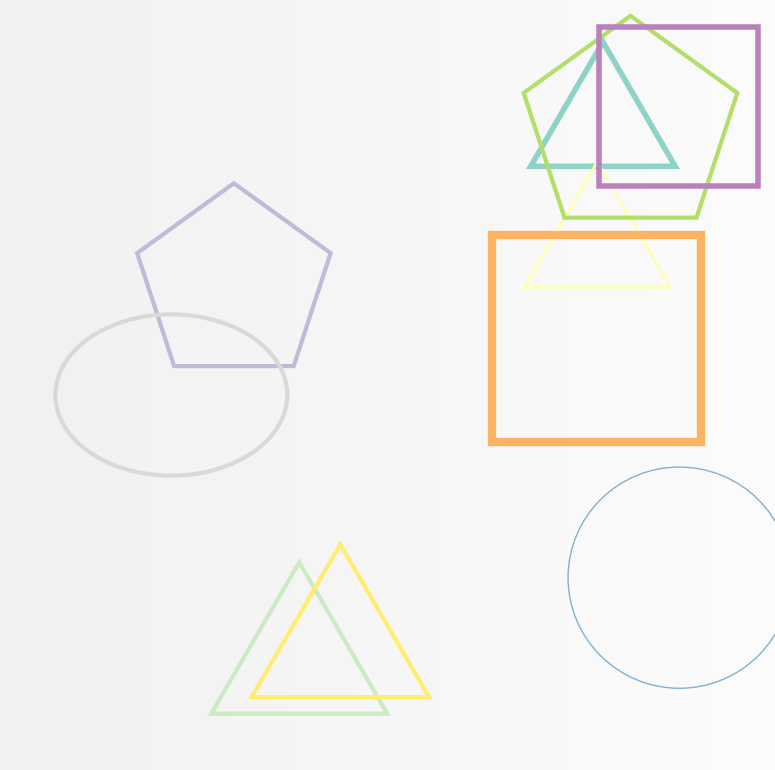[{"shape": "triangle", "thickness": 2, "radius": 0.54, "center": [0.778, 0.838]}, {"shape": "triangle", "thickness": 1, "radius": 0.54, "center": [0.771, 0.681]}, {"shape": "pentagon", "thickness": 1.5, "radius": 0.66, "center": [0.302, 0.631]}, {"shape": "circle", "thickness": 0.5, "radius": 0.72, "center": [0.877, 0.25]}, {"shape": "square", "thickness": 3, "radius": 0.67, "center": [0.769, 0.56]}, {"shape": "pentagon", "thickness": 1.5, "radius": 0.72, "center": [0.814, 0.835]}, {"shape": "oval", "thickness": 1.5, "radius": 0.75, "center": [0.221, 0.487]}, {"shape": "square", "thickness": 2, "radius": 0.52, "center": [0.875, 0.861]}, {"shape": "triangle", "thickness": 1.5, "radius": 0.66, "center": [0.386, 0.139]}, {"shape": "triangle", "thickness": 1.5, "radius": 0.66, "center": [0.439, 0.161]}]